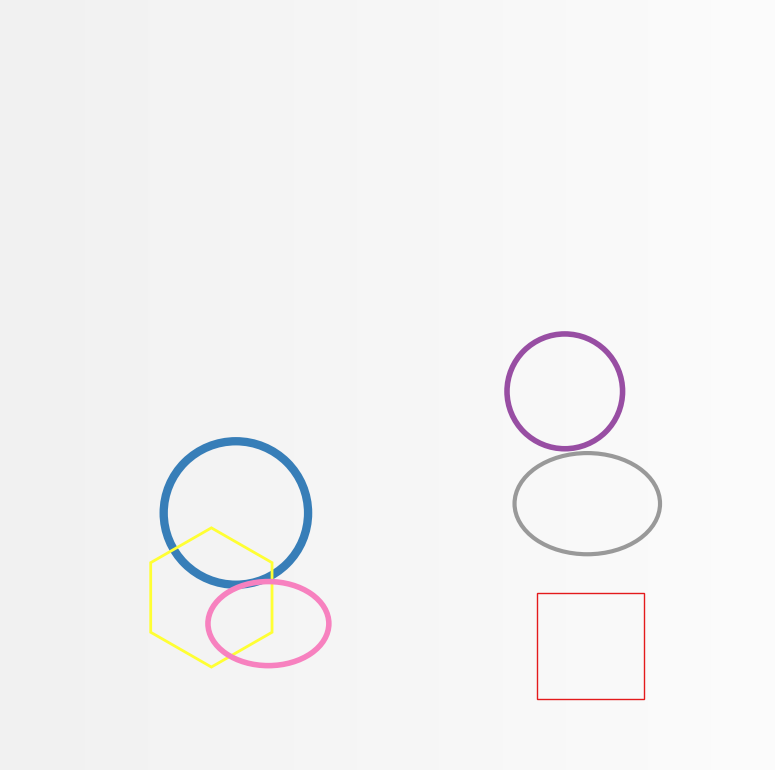[{"shape": "square", "thickness": 0.5, "radius": 0.34, "center": [0.762, 0.161]}, {"shape": "circle", "thickness": 3, "radius": 0.47, "center": [0.304, 0.334]}, {"shape": "circle", "thickness": 2, "radius": 0.37, "center": [0.729, 0.492]}, {"shape": "hexagon", "thickness": 1, "radius": 0.45, "center": [0.273, 0.224]}, {"shape": "oval", "thickness": 2, "radius": 0.39, "center": [0.346, 0.19]}, {"shape": "oval", "thickness": 1.5, "radius": 0.47, "center": [0.758, 0.346]}]